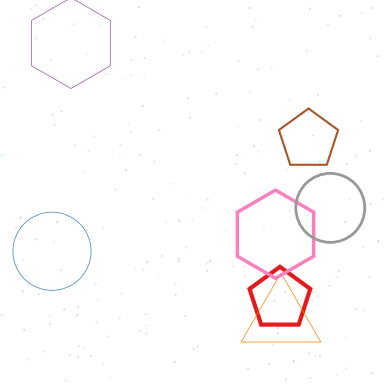[{"shape": "pentagon", "thickness": 3, "radius": 0.41, "center": [0.727, 0.224]}, {"shape": "circle", "thickness": 0.5, "radius": 0.51, "center": [0.135, 0.347]}, {"shape": "hexagon", "thickness": 0.5, "radius": 0.59, "center": [0.184, 0.888]}, {"shape": "triangle", "thickness": 0.5, "radius": 0.6, "center": [0.73, 0.171]}, {"shape": "pentagon", "thickness": 1.5, "radius": 0.4, "center": [0.801, 0.637]}, {"shape": "hexagon", "thickness": 2.5, "radius": 0.57, "center": [0.716, 0.392]}, {"shape": "circle", "thickness": 2, "radius": 0.45, "center": [0.858, 0.46]}]